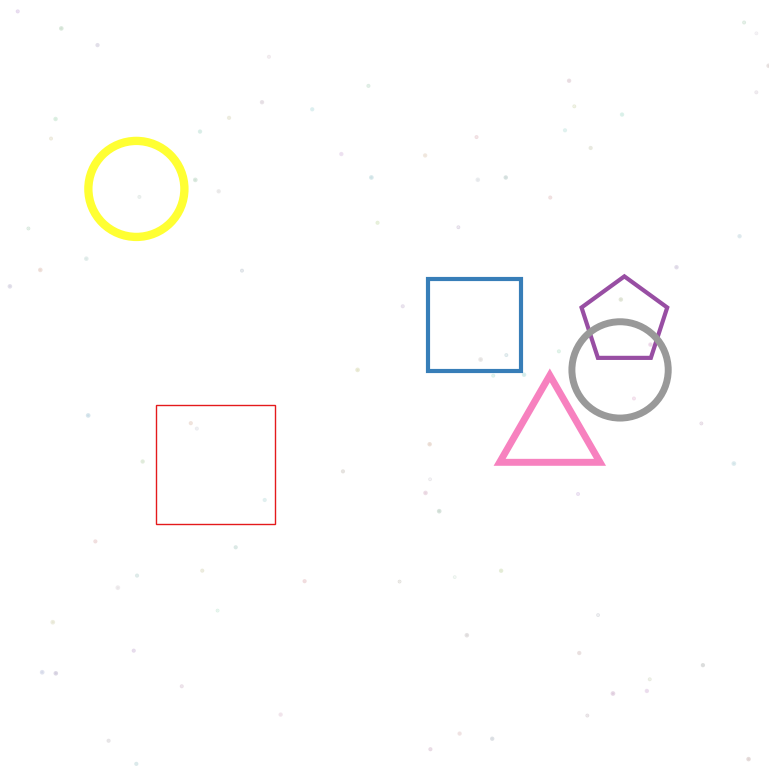[{"shape": "square", "thickness": 0.5, "radius": 0.39, "center": [0.28, 0.396]}, {"shape": "square", "thickness": 1.5, "radius": 0.3, "center": [0.616, 0.578]}, {"shape": "pentagon", "thickness": 1.5, "radius": 0.29, "center": [0.811, 0.583]}, {"shape": "circle", "thickness": 3, "radius": 0.31, "center": [0.177, 0.755]}, {"shape": "triangle", "thickness": 2.5, "radius": 0.38, "center": [0.714, 0.437]}, {"shape": "circle", "thickness": 2.5, "radius": 0.31, "center": [0.805, 0.52]}]